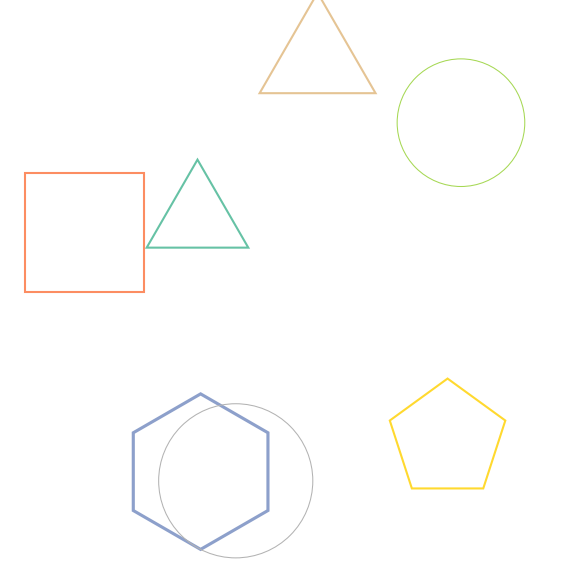[{"shape": "triangle", "thickness": 1, "radius": 0.51, "center": [0.342, 0.621]}, {"shape": "square", "thickness": 1, "radius": 0.51, "center": [0.147, 0.596]}, {"shape": "hexagon", "thickness": 1.5, "radius": 0.67, "center": [0.347, 0.182]}, {"shape": "circle", "thickness": 0.5, "radius": 0.55, "center": [0.798, 0.787]}, {"shape": "pentagon", "thickness": 1, "radius": 0.53, "center": [0.775, 0.238]}, {"shape": "triangle", "thickness": 1, "radius": 0.58, "center": [0.55, 0.896]}, {"shape": "circle", "thickness": 0.5, "radius": 0.67, "center": [0.408, 0.167]}]